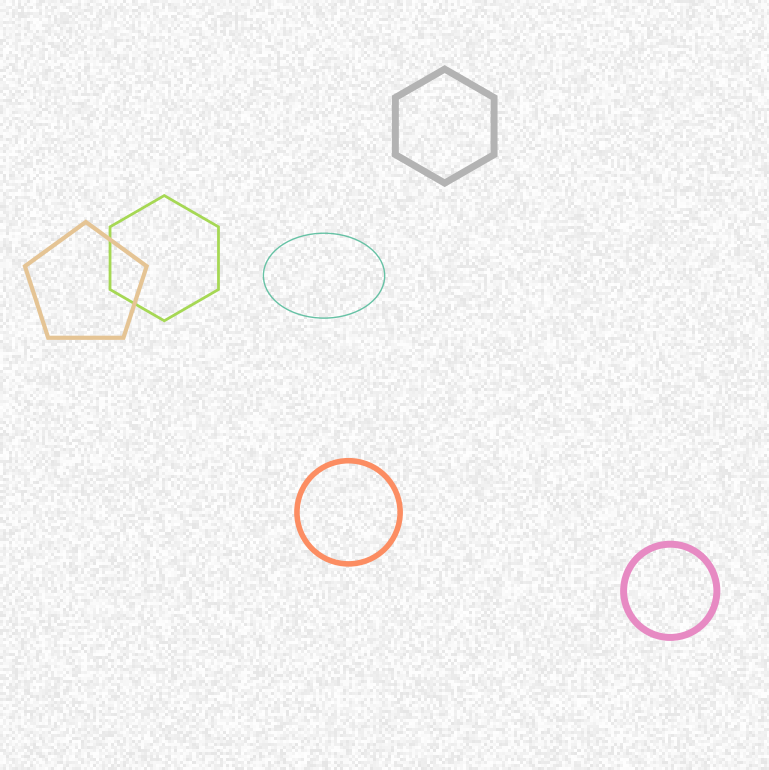[{"shape": "oval", "thickness": 0.5, "radius": 0.39, "center": [0.421, 0.642]}, {"shape": "circle", "thickness": 2, "radius": 0.34, "center": [0.453, 0.335]}, {"shape": "circle", "thickness": 2.5, "radius": 0.3, "center": [0.87, 0.233]}, {"shape": "hexagon", "thickness": 1, "radius": 0.41, "center": [0.213, 0.665]}, {"shape": "pentagon", "thickness": 1.5, "radius": 0.42, "center": [0.111, 0.629]}, {"shape": "hexagon", "thickness": 2.5, "radius": 0.37, "center": [0.578, 0.836]}]